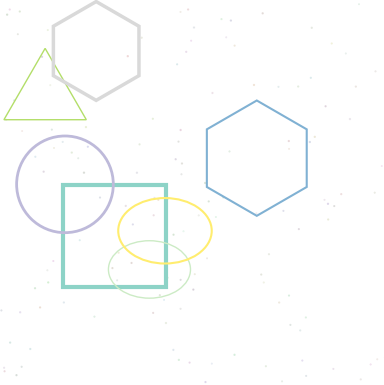[{"shape": "square", "thickness": 3, "radius": 0.67, "center": [0.298, 0.387]}, {"shape": "circle", "thickness": 2, "radius": 0.63, "center": [0.169, 0.521]}, {"shape": "hexagon", "thickness": 1.5, "radius": 0.75, "center": [0.667, 0.589]}, {"shape": "triangle", "thickness": 1, "radius": 0.62, "center": [0.117, 0.751]}, {"shape": "hexagon", "thickness": 2.5, "radius": 0.64, "center": [0.25, 0.868]}, {"shape": "oval", "thickness": 1, "radius": 0.53, "center": [0.388, 0.3]}, {"shape": "oval", "thickness": 1.5, "radius": 0.61, "center": [0.429, 0.401]}]